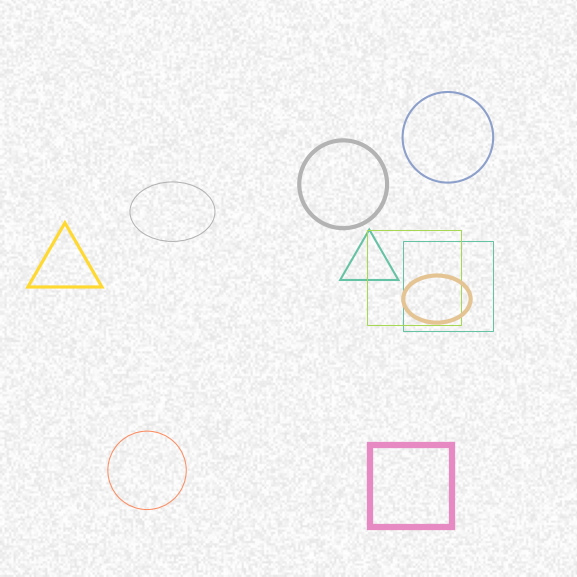[{"shape": "triangle", "thickness": 1, "radius": 0.29, "center": [0.639, 0.543]}, {"shape": "square", "thickness": 0.5, "radius": 0.39, "center": [0.775, 0.504]}, {"shape": "circle", "thickness": 0.5, "radius": 0.34, "center": [0.255, 0.185]}, {"shape": "circle", "thickness": 1, "radius": 0.39, "center": [0.776, 0.761]}, {"shape": "square", "thickness": 3, "radius": 0.36, "center": [0.712, 0.157]}, {"shape": "square", "thickness": 0.5, "radius": 0.41, "center": [0.717, 0.519]}, {"shape": "triangle", "thickness": 1.5, "radius": 0.37, "center": [0.112, 0.539]}, {"shape": "oval", "thickness": 2, "radius": 0.29, "center": [0.757, 0.481]}, {"shape": "circle", "thickness": 2, "radius": 0.38, "center": [0.594, 0.68]}, {"shape": "oval", "thickness": 0.5, "radius": 0.37, "center": [0.299, 0.633]}]